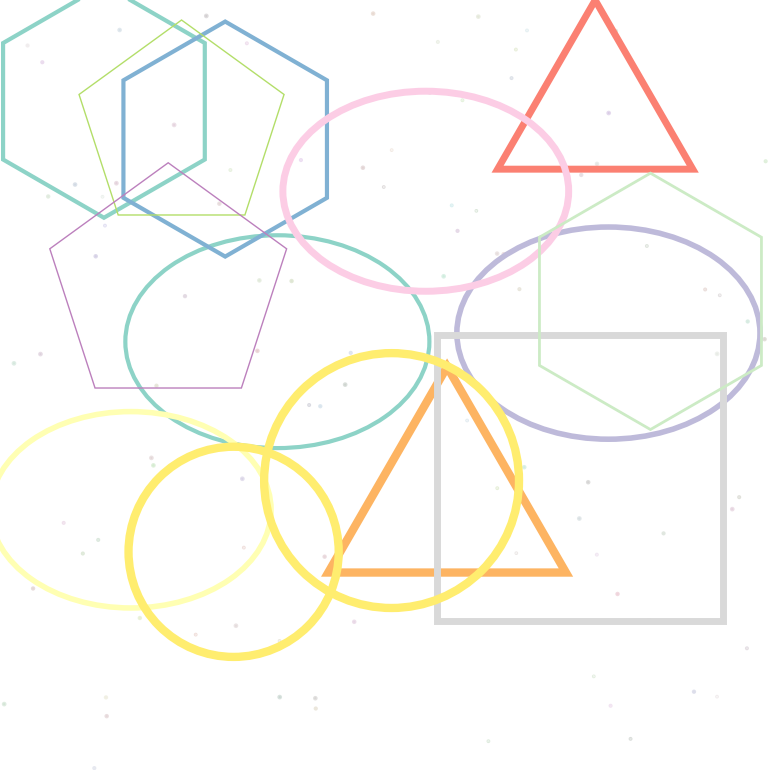[{"shape": "oval", "thickness": 1.5, "radius": 0.99, "center": [0.36, 0.556]}, {"shape": "hexagon", "thickness": 1.5, "radius": 0.76, "center": [0.135, 0.868]}, {"shape": "oval", "thickness": 2, "radius": 0.91, "center": [0.17, 0.338]}, {"shape": "oval", "thickness": 2, "radius": 0.98, "center": [0.79, 0.567]}, {"shape": "triangle", "thickness": 2.5, "radius": 0.73, "center": [0.773, 0.853]}, {"shape": "hexagon", "thickness": 1.5, "radius": 0.76, "center": [0.292, 0.819]}, {"shape": "triangle", "thickness": 3, "radius": 0.89, "center": [0.581, 0.346]}, {"shape": "pentagon", "thickness": 0.5, "radius": 0.7, "center": [0.236, 0.834]}, {"shape": "oval", "thickness": 2.5, "radius": 0.93, "center": [0.553, 0.752]}, {"shape": "square", "thickness": 2.5, "radius": 0.93, "center": [0.753, 0.379]}, {"shape": "pentagon", "thickness": 0.5, "radius": 0.81, "center": [0.218, 0.627]}, {"shape": "hexagon", "thickness": 1, "radius": 0.83, "center": [0.845, 0.609]}, {"shape": "circle", "thickness": 3, "radius": 0.83, "center": [0.509, 0.376]}, {"shape": "circle", "thickness": 3, "radius": 0.68, "center": [0.303, 0.283]}]